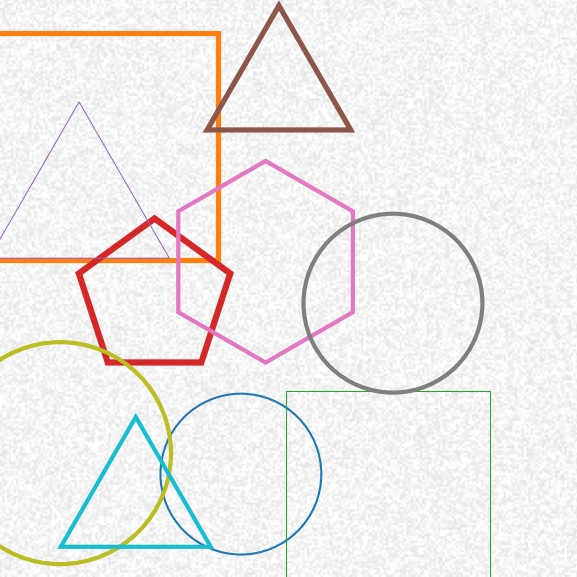[{"shape": "circle", "thickness": 1, "radius": 0.7, "center": [0.417, 0.178]}, {"shape": "square", "thickness": 2.5, "radius": 0.98, "center": [0.181, 0.746]}, {"shape": "square", "thickness": 0.5, "radius": 0.88, "center": [0.672, 0.147]}, {"shape": "pentagon", "thickness": 3, "radius": 0.69, "center": [0.268, 0.483]}, {"shape": "triangle", "thickness": 0.5, "radius": 0.9, "center": [0.137, 0.642]}, {"shape": "triangle", "thickness": 2.5, "radius": 0.72, "center": [0.483, 0.846]}, {"shape": "hexagon", "thickness": 2, "radius": 0.87, "center": [0.46, 0.546]}, {"shape": "circle", "thickness": 2, "radius": 0.77, "center": [0.68, 0.474]}, {"shape": "circle", "thickness": 2, "radius": 0.96, "center": [0.104, 0.214]}, {"shape": "triangle", "thickness": 2, "radius": 0.75, "center": [0.235, 0.127]}]